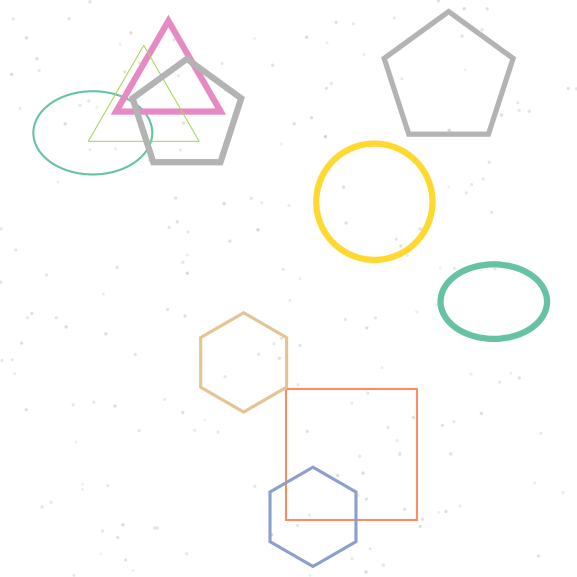[{"shape": "oval", "thickness": 3, "radius": 0.46, "center": [0.855, 0.477]}, {"shape": "oval", "thickness": 1, "radius": 0.51, "center": [0.161, 0.769]}, {"shape": "square", "thickness": 1, "radius": 0.57, "center": [0.609, 0.213]}, {"shape": "hexagon", "thickness": 1.5, "radius": 0.43, "center": [0.542, 0.104]}, {"shape": "triangle", "thickness": 3, "radius": 0.52, "center": [0.292, 0.858]}, {"shape": "triangle", "thickness": 0.5, "radius": 0.55, "center": [0.249, 0.81]}, {"shape": "circle", "thickness": 3, "radius": 0.5, "center": [0.648, 0.65]}, {"shape": "hexagon", "thickness": 1.5, "radius": 0.43, "center": [0.422, 0.372]}, {"shape": "pentagon", "thickness": 2.5, "radius": 0.59, "center": [0.777, 0.862]}, {"shape": "pentagon", "thickness": 3, "radius": 0.49, "center": [0.324, 0.798]}]